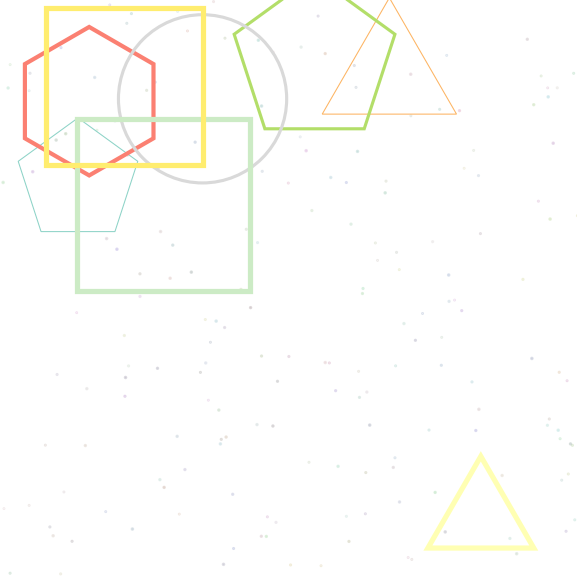[{"shape": "pentagon", "thickness": 0.5, "radius": 0.54, "center": [0.135, 0.686]}, {"shape": "triangle", "thickness": 2.5, "radius": 0.53, "center": [0.833, 0.103]}, {"shape": "hexagon", "thickness": 2, "radius": 0.64, "center": [0.154, 0.824]}, {"shape": "triangle", "thickness": 0.5, "radius": 0.67, "center": [0.674, 0.869]}, {"shape": "pentagon", "thickness": 1.5, "radius": 0.73, "center": [0.545, 0.895]}, {"shape": "circle", "thickness": 1.5, "radius": 0.73, "center": [0.351, 0.828]}, {"shape": "square", "thickness": 2.5, "radius": 0.75, "center": [0.283, 0.644]}, {"shape": "square", "thickness": 2.5, "radius": 0.68, "center": [0.215, 0.849]}]